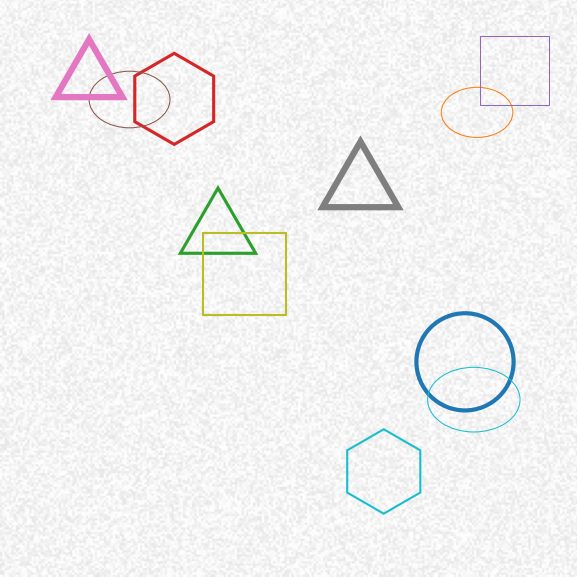[{"shape": "circle", "thickness": 2, "radius": 0.42, "center": [0.805, 0.373]}, {"shape": "oval", "thickness": 0.5, "radius": 0.31, "center": [0.826, 0.805]}, {"shape": "triangle", "thickness": 1.5, "radius": 0.38, "center": [0.377, 0.598]}, {"shape": "hexagon", "thickness": 1.5, "radius": 0.39, "center": [0.302, 0.828]}, {"shape": "square", "thickness": 0.5, "radius": 0.3, "center": [0.891, 0.877]}, {"shape": "oval", "thickness": 0.5, "radius": 0.35, "center": [0.224, 0.827]}, {"shape": "triangle", "thickness": 3, "radius": 0.33, "center": [0.154, 0.864]}, {"shape": "triangle", "thickness": 3, "radius": 0.38, "center": [0.624, 0.678]}, {"shape": "square", "thickness": 1, "radius": 0.36, "center": [0.423, 0.525]}, {"shape": "hexagon", "thickness": 1, "radius": 0.37, "center": [0.665, 0.183]}, {"shape": "oval", "thickness": 0.5, "radius": 0.4, "center": [0.82, 0.307]}]